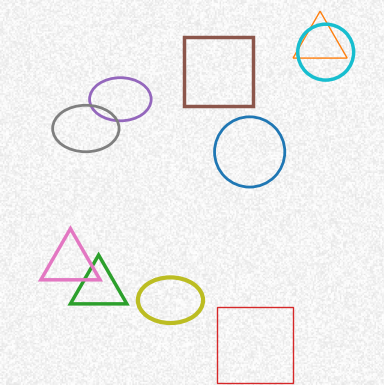[{"shape": "circle", "thickness": 2, "radius": 0.46, "center": [0.648, 0.605]}, {"shape": "triangle", "thickness": 1, "radius": 0.41, "center": [0.831, 0.89]}, {"shape": "triangle", "thickness": 2.5, "radius": 0.42, "center": [0.256, 0.253]}, {"shape": "square", "thickness": 1, "radius": 0.49, "center": [0.662, 0.104]}, {"shape": "oval", "thickness": 2, "radius": 0.4, "center": [0.313, 0.742]}, {"shape": "square", "thickness": 2.5, "radius": 0.45, "center": [0.568, 0.815]}, {"shape": "triangle", "thickness": 2.5, "radius": 0.44, "center": [0.183, 0.318]}, {"shape": "oval", "thickness": 2, "radius": 0.43, "center": [0.223, 0.666]}, {"shape": "oval", "thickness": 3, "radius": 0.42, "center": [0.443, 0.22]}, {"shape": "circle", "thickness": 2.5, "radius": 0.36, "center": [0.846, 0.865]}]